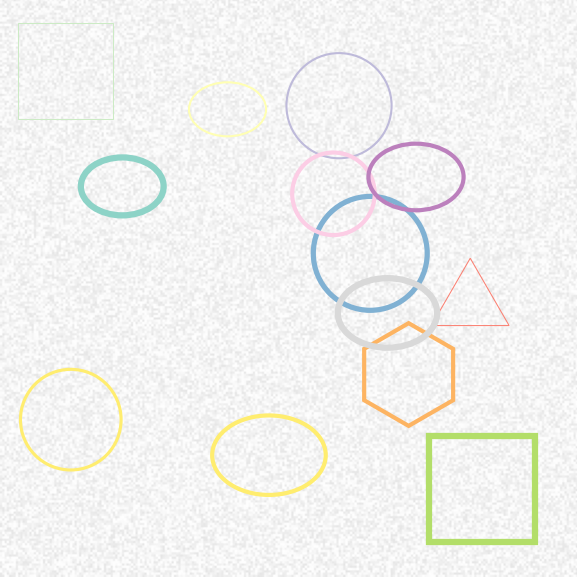[{"shape": "oval", "thickness": 3, "radius": 0.36, "center": [0.212, 0.676]}, {"shape": "oval", "thickness": 1, "radius": 0.33, "center": [0.394, 0.81]}, {"shape": "circle", "thickness": 1, "radius": 0.46, "center": [0.587, 0.816]}, {"shape": "triangle", "thickness": 0.5, "radius": 0.39, "center": [0.814, 0.474]}, {"shape": "circle", "thickness": 2.5, "radius": 0.49, "center": [0.641, 0.56]}, {"shape": "hexagon", "thickness": 2, "radius": 0.44, "center": [0.708, 0.351]}, {"shape": "square", "thickness": 3, "radius": 0.46, "center": [0.835, 0.152]}, {"shape": "circle", "thickness": 2, "radius": 0.36, "center": [0.577, 0.664]}, {"shape": "oval", "thickness": 3, "radius": 0.43, "center": [0.671, 0.457]}, {"shape": "oval", "thickness": 2, "radius": 0.41, "center": [0.72, 0.693]}, {"shape": "square", "thickness": 0.5, "radius": 0.41, "center": [0.113, 0.876]}, {"shape": "circle", "thickness": 1.5, "radius": 0.44, "center": [0.123, 0.272]}, {"shape": "oval", "thickness": 2, "radius": 0.49, "center": [0.466, 0.211]}]